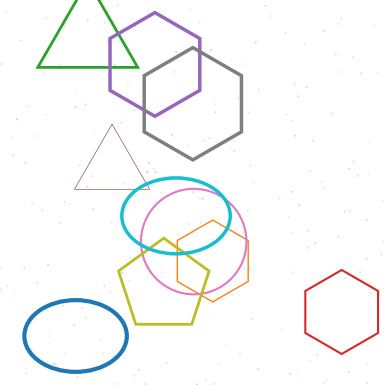[{"shape": "oval", "thickness": 3, "radius": 0.67, "center": [0.196, 0.127]}, {"shape": "hexagon", "thickness": 1, "radius": 0.53, "center": [0.553, 0.322]}, {"shape": "triangle", "thickness": 2, "radius": 0.75, "center": [0.228, 0.9]}, {"shape": "hexagon", "thickness": 1.5, "radius": 0.55, "center": [0.888, 0.19]}, {"shape": "hexagon", "thickness": 2.5, "radius": 0.67, "center": [0.402, 0.833]}, {"shape": "triangle", "thickness": 0.5, "radius": 0.56, "center": [0.291, 0.565]}, {"shape": "circle", "thickness": 1.5, "radius": 0.69, "center": [0.503, 0.373]}, {"shape": "hexagon", "thickness": 2.5, "radius": 0.73, "center": [0.501, 0.73]}, {"shape": "pentagon", "thickness": 2, "radius": 0.62, "center": [0.425, 0.258]}, {"shape": "oval", "thickness": 2.5, "radius": 0.7, "center": [0.457, 0.439]}]